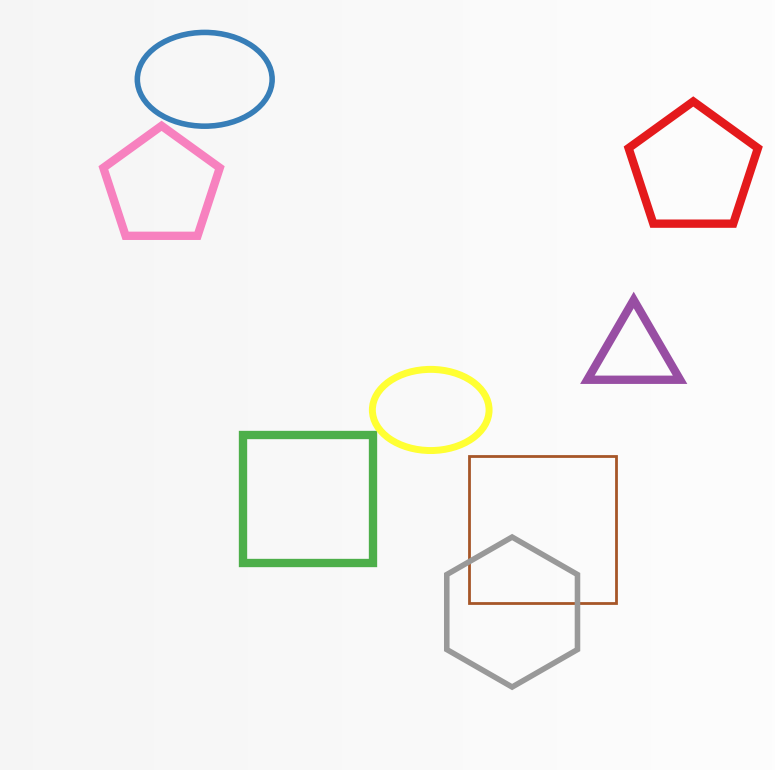[{"shape": "pentagon", "thickness": 3, "radius": 0.44, "center": [0.895, 0.781]}, {"shape": "oval", "thickness": 2, "radius": 0.43, "center": [0.264, 0.897]}, {"shape": "square", "thickness": 3, "radius": 0.42, "center": [0.397, 0.352]}, {"shape": "triangle", "thickness": 3, "radius": 0.35, "center": [0.818, 0.541]}, {"shape": "oval", "thickness": 2.5, "radius": 0.38, "center": [0.556, 0.468]}, {"shape": "square", "thickness": 1, "radius": 0.48, "center": [0.7, 0.312]}, {"shape": "pentagon", "thickness": 3, "radius": 0.39, "center": [0.208, 0.758]}, {"shape": "hexagon", "thickness": 2, "radius": 0.49, "center": [0.661, 0.205]}]